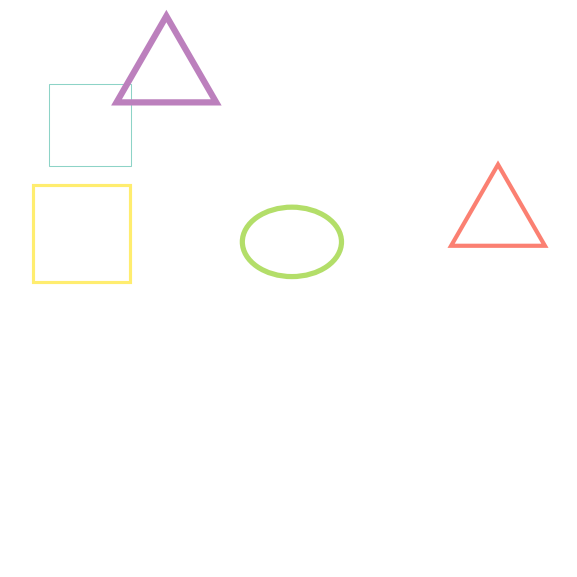[{"shape": "square", "thickness": 0.5, "radius": 0.36, "center": [0.156, 0.783]}, {"shape": "triangle", "thickness": 2, "radius": 0.47, "center": [0.862, 0.62]}, {"shape": "oval", "thickness": 2.5, "radius": 0.43, "center": [0.505, 0.58]}, {"shape": "triangle", "thickness": 3, "radius": 0.5, "center": [0.288, 0.872]}, {"shape": "square", "thickness": 1.5, "radius": 0.42, "center": [0.142, 0.595]}]